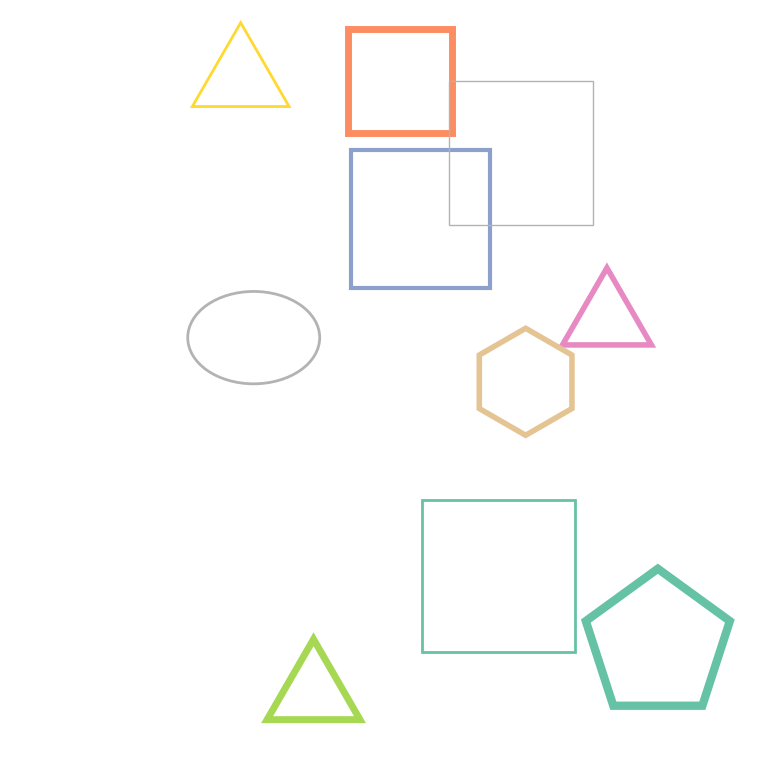[{"shape": "square", "thickness": 1, "radius": 0.5, "center": [0.647, 0.252]}, {"shape": "pentagon", "thickness": 3, "radius": 0.49, "center": [0.854, 0.163]}, {"shape": "square", "thickness": 2.5, "radius": 0.34, "center": [0.52, 0.895]}, {"shape": "square", "thickness": 1.5, "radius": 0.45, "center": [0.546, 0.715]}, {"shape": "triangle", "thickness": 2, "radius": 0.33, "center": [0.788, 0.585]}, {"shape": "triangle", "thickness": 2.5, "radius": 0.35, "center": [0.407, 0.1]}, {"shape": "triangle", "thickness": 1, "radius": 0.36, "center": [0.313, 0.898]}, {"shape": "hexagon", "thickness": 2, "radius": 0.35, "center": [0.683, 0.504]}, {"shape": "oval", "thickness": 1, "radius": 0.43, "center": [0.329, 0.562]}, {"shape": "square", "thickness": 0.5, "radius": 0.47, "center": [0.676, 0.801]}]